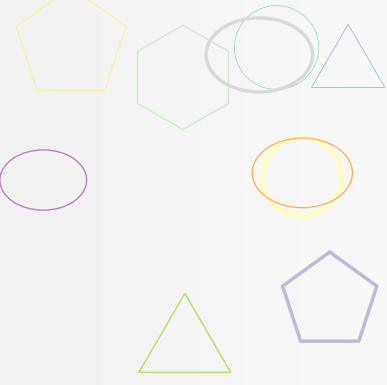[{"shape": "circle", "thickness": 0.5, "radius": 0.54, "center": [0.714, 0.877]}, {"shape": "circle", "thickness": 2.5, "radius": 0.51, "center": [0.78, 0.541]}, {"shape": "pentagon", "thickness": 2.5, "radius": 0.64, "center": [0.851, 0.217]}, {"shape": "triangle", "thickness": 0.5, "radius": 0.55, "center": [0.899, 0.828]}, {"shape": "oval", "thickness": 1, "radius": 0.65, "center": [0.78, 0.551]}, {"shape": "triangle", "thickness": 1, "radius": 0.68, "center": [0.477, 0.101]}, {"shape": "oval", "thickness": 2.5, "radius": 0.69, "center": [0.669, 0.857]}, {"shape": "oval", "thickness": 1, "radius": 0.56, "center": [0.112, 0.532]}, {"shape": "hexagon", "thickness": 1, "radius": 0.68, "center": [0.472, 0.799]}, {"shape": "pentagon", "thickness": 0.5, "radius": 0.74, "center": [0.184, 0.885]}]